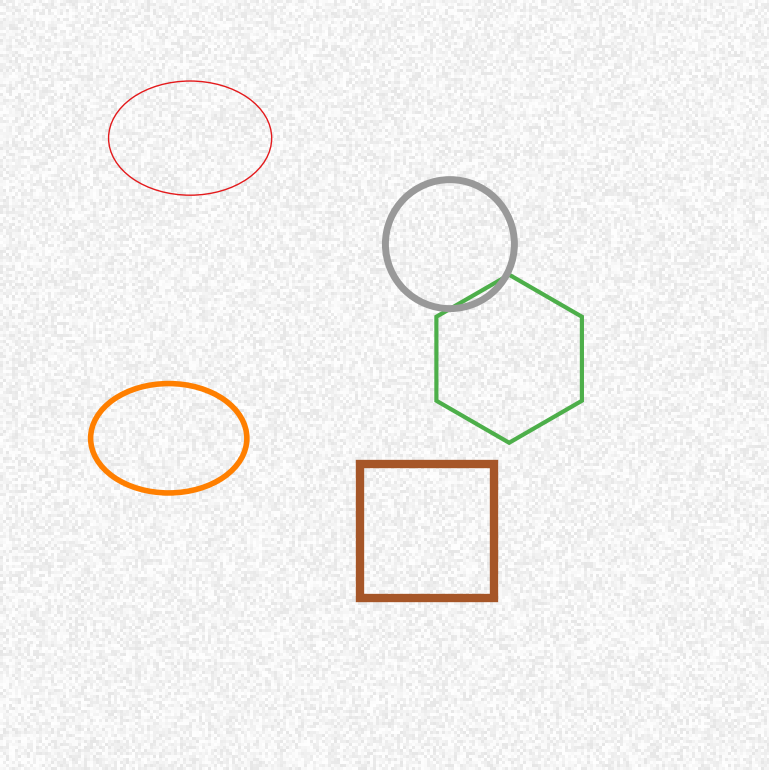[{"shape": "oval", "thickness": 0.5, "radius": 0.53, "center": [0.247, 0.821]}, {"shape": "hexagon", "thickness": 1.5, "radius": 0.55, "center": [0.661, 0.534]}, {"shape": "oval", "thickness": 2, "radius": 0.51, "center": [0.219, 0.431]}, {"shape": "square", "thickness": 3, "radius": 0.44, "center": [0.554, 0.311]}, {"shape": "circle", "thickness": 2.5, "radius": 0.42, "center": [0.584, 0.683]}]